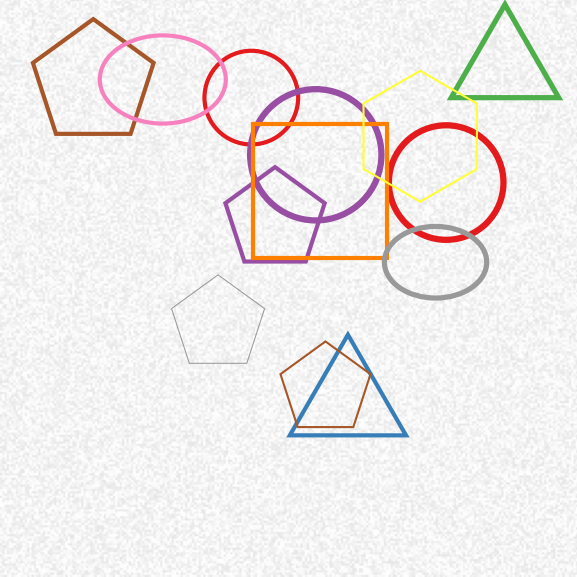[{"shape": "circle", "thickness": 2, "radius": 0.41, "center": [0.435, 0.83]}, {"shape": "circle", "thickness": 3, "radius": 0.5, "center": [0.773, 0.683]}, {"shape": "triangle", "thickness": 2, "radius": 0.58, "center": [0.602, 0.303]}, {"shape": "triangle", "thickness": 2.5, "radius": 0.54, "center": [0.874, 0.884]}, {"shape": "circle", "thickness": 3, "radius": 0.57, "center": [0.547, 0.731]}, {"shape": "pentagon", "thickness": 2, "radius": 0.45, "center": [0.476, 0.619]}, {"shape": "square", "thickness": 2, "radius": 0.58, "center": [0.554, 0.668]}, {"shape": "hexagon", "thickness": 1, "radius": 0.57, "center": [0.728, 0.763]}, {"shape": "pentagon", "thickness": 1, "radius": 0.41, "center": [0.564, 0.326]}, {"shape": "pentagon", "thickness": 2, "radius": 0.55, "center": [0.162, 0.856]}, {"shape": "oval", "thickness": 2, "radius": 0.55, "center": [0.282, 0.862]}, {"shape": "oval", "thickness": 2.5, "radius": 0.44, "center": [0.754, 0.545]}, {"shape": "pentagon", "thickness": 0.5, "radius": 0.42, "center": [0.378, 0.439]}]